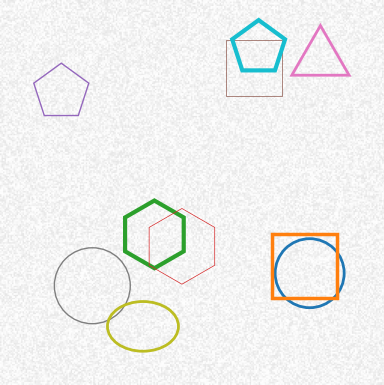[{"shape": "circle", "thickness": 2, "radius": 0.45, "center": [0.804, 0.29]}, {"shape": "square", "thickness": 2.5, "radius": 0.42, "center": [0.791, 0.31]}, {"shape": "hexagon", "thickness": 3, "radius": 0.44, "center": [0.401, 0.391]}, {"shape": "hexagon", "thickness": 0.5, "radius": 0.49, "center": [0.473, 0.36]}, {"shape": "pentagon", "thickness": 1, "radius": 0.38, "center": [0.159, 0.761]}, {"shape": "square", "thickness": 0.5, "radius": 0.36, "center": [0.661, 0.823]}, {"shape": "triangle", "thickness": 2, "radius": 0.43, "center": [0.832, 0.848]}, {"shape": "circle", "thickness": 1, "radius": 0.49, "center": [0.24, 0.258]}, {"shape": "oval", "thickness": 2, "radius": 0.46, "center": [0.371, 0.152]}, {"shape": "pentagon", "thickness": 3, "radius": 0.36, "center": [0.672, 0.876]}]